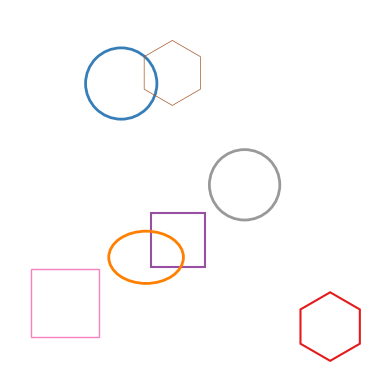[{"shape": "hexagon", "thickness": 1.5, "radius": 0.45, "center": [0.858, 0.152]}, {"shape": "circle", "thickness": 2, "radius": 0.46, "center": [0.315, 0.783]}, {"shape": "square", "thickness": 1.5, "radius": 0.35, "center": [0.462, 0.377]}, {"shape": "oval", "thickness": 2, "radius": 0.48, "center": [0.379, 0.332]}, {"shape": "hexagon", "thickness": 0.5, "radius": 0.42, "center": [0.448, 0.811]}, {"shape": "square", "thickness": 1, "radius": 0.44, "center": [0.169, 0.213]}, {"shape": "circle", "thickness": 2, "radius": 0.46, "center": [0.635, 0.52]}]